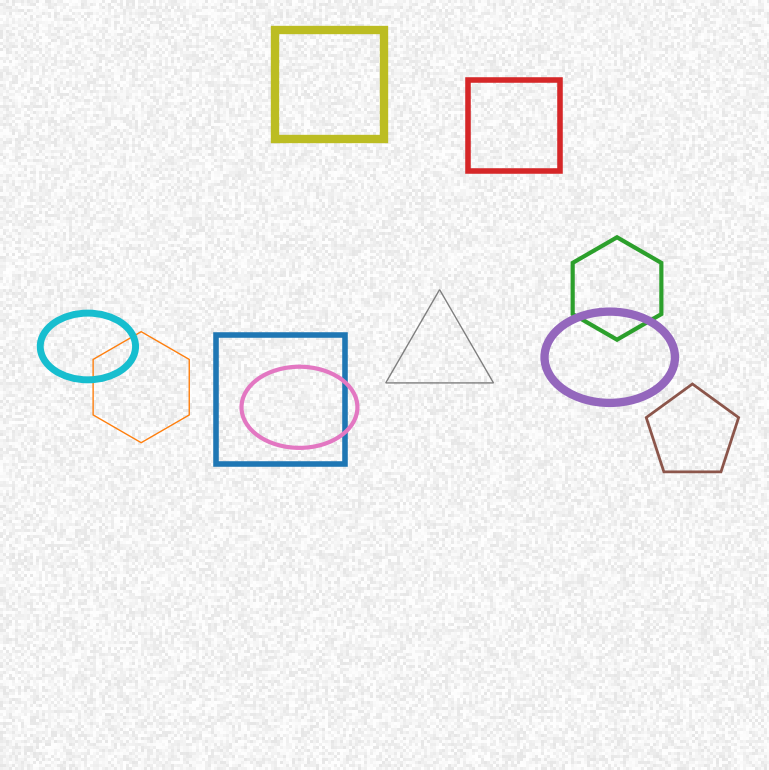[{"shape": "square", "thickness": 2, "radius": 0.42, "center": [0.364, 0.481]}, {"shape": "hexagon", "thickness": 0.5, "radius": 0.36, "center": [0.183, 0.497]}, {"shape": "hexagon", "thickness": 1.5, "radius": 0.33, "center": [0.801, 0.625]}, {"shape": "square", "thickness": 2, "radius": 0.3, "center": [0.667, 0.837]}, {"shape": "oval", "thickness": 3, "radius": 0.42, "center": [0.792, 0.536]}, {"shape": "pentagon", "thickness": 1, "radius": 0.32, "center": [0.899, 0.438]}, {"shape": "oval", "thickness": 1.5, "radius": 0.38, "center": [0.389, 0.471]}, {"shape": "triangle", "thickness": 0.5, "radius": 0.4, "center": [0.571, 0.543]}, {"shape": "square", "thickness": 3, "radius": 0.35, "center": [0.428, 0.89]}, {"shape": "oval", "thickness": 2.5, "radius": 0.31, "center": [0.114, 0.55]}]